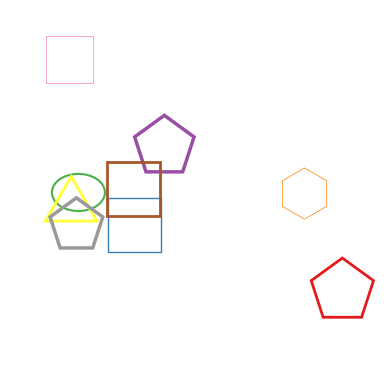[{"shape": "pentagon", "thickness": 2, "radius": 0.43, "center": [0.889, 0.245]}, {"shape": "square", "thickness": 1, "radius": 0.35, "center": [0.349, 0.415]}, {"shape": "oval", "thickness": 1.5, "radius": 0.34, "center": [0.204, 0.5]}, {"shape": "pentagon", "thickness": 2.5, "radius": 0.41, "center": [0.427, 0.619]}, {"shape": "hexagon", "thickness": 0.5, "radius": 0.33, "center": [0.791, 0.497]}, {"shape": "triangle", "thickness": 2, "radius": 0.39, "center": [0.185, 0.464]}, {"shape": "square", "thickness": 2, "radius": 0.35, "center": [0.347, 0.51]}, {"shape": "square", "thickness": 0.5, "radius": 0.3, "center": [0.18, 0.846]}, {"shape": "pentagon", "thickness": 2.5, "radius": 0.36, "center": [0.199, 0.414]}]